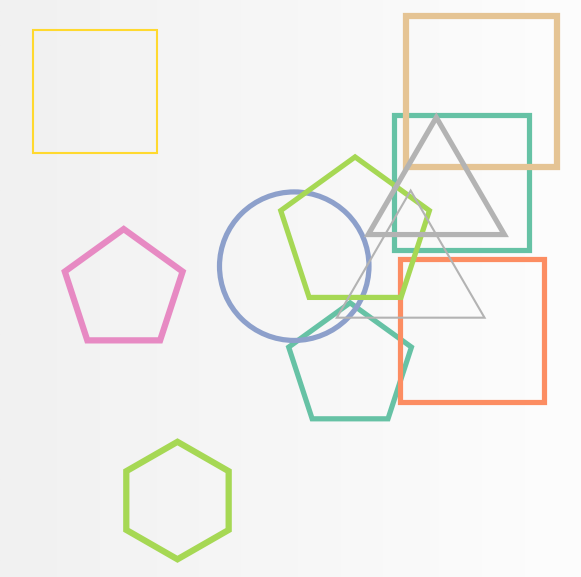[{"shape": "pentagon", "thickness": 2.5, "radius": 0.56, "center": [0.602, 0.364]}, {"shape": "square", "thickness": 2.5, "radius": 0.58, "center": [0.794, 0.683]}, {"shape": "square", "thickness": 2.5, "radius": 0.62, "center": [0.813, 0.426]}, {"shape": "circle", "thickness": 2.5, "radius": 0.64, "center": [0.506, 0.538]}, {"shape": "pentagon", "thickness": 3, "radius": 0.53, "center": [0.213, 0.496]}, {"shape": "hexagon", "thickness": 3, "radius": 0.51, "center": [0.305, 0.132]}, {"shape": "pentagon", "thickness": 2.5, "radius": 0.67, "center": [0.611, 0.593]}, {"shape": "square", "thickness": 1, "radius": 0.53, "center": [0.163, 0.841]}, {"shape": "square", "thickness": 3, "radius": 0.65, "center": [0.828, 0.841]}, {"shape": "triangle", "thickness": 1, "radius": 0.73, "center": [0.707, 0.522]}, {"shape": "triangle", "thickness": 2.5, "radius": 0.68, "center": [0.751, 0.661]}]